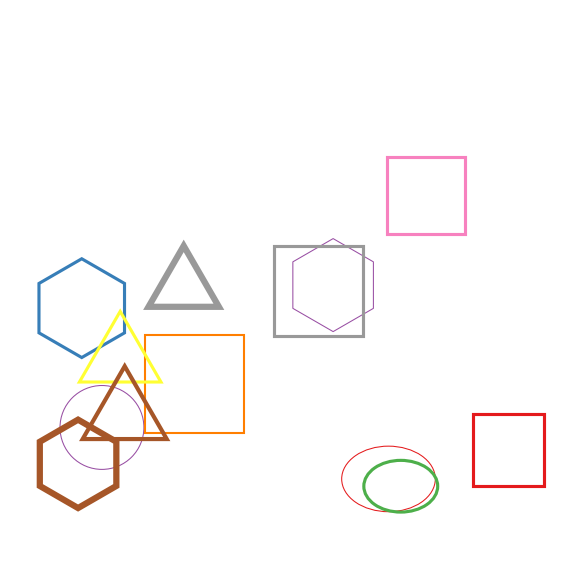[{"shape": "oval", "thickness": 0.5, "radius": 0.41, "center": [0.673, 0.17]}, {"shape": "square", "thickness": 1.5, "radius": 0.31, "center": [0.88, 0.22]}, {"shape": "hexagon", "thickness": 1.5, "radius": 0.43, "center": [0.142, 0.466]}, {"shape": "oval", "thickness": 1.5, "radius": 0.32, "center": [0.694, 0.157]}, {"shape": "circle", "thickness": 0.5, "radius": 0.36, "center": [0.177, 0.259]}, {"shape": "hexagon", "thickness": 0.5, "radius": 0.4, "center": [0.577, 0.505]}, {"shape": "square", "thickness": 1, "radius": 0.43, "center": [0.337, 0.335]}, {"shape": "triangle", "thickness": 1.5, "radius": 0.41, "center": [0.208, 0.378]}, {"shape": "triangle", "thickness": 2, "radius": 0.42, "center": [0.216, 0.281]}, {"shape": "hexagon", "thickness": 3, "radius": 0.38, "center": [0.135, 0.196]}, {"shape": "square", "thickness": 1.5, "radius": 0.33, "center": [0.738, 0.661]}, {"shape": "triangle", "thickness": 3, "radius": 0.35, "center": [0.318, 0.503]}, {"shape": "square", "thickness": 1.5, "radius": 0.39, "center": [0.552, 0.495]}]